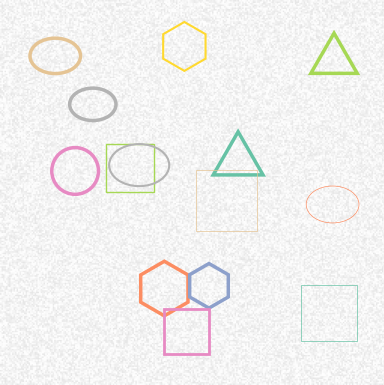[{"shape": "square", "thickness": 0.5, "radius": 0.36, "center": [0.854, 0.188]}, {"shape": "triangle", "thickness": 2.5, "radius": 0.37, "center": [0.618, 0.583]}, {"shape": "oval", "thickness": 0.5, "radius": 0.34, "center": [0.864, 0.469]}, {"shape": "hexagon", "thickness": 2.5, "radius": 0.35, "center": [0.427, 0.251]}, {"shape": "hexagon", "thickness": 2.5, "radius": 0.29, "center": [0.543, 0.258]}, {"shape": "circle", "thickness": 2.5, "radius": 0.3, "center": [0.195, 0.556]}, {"shape": "square", "thickness": 2, "radius": 0.29, "center": [0.485, 0.139]}, {"shape": "square", "thickness": 1, "radius": 0.31, "center": [0.337, 0.564]}, {"shape": "triangle", "thickness": 2.5, "radius": 0.35, "center": [0.868, 0.844]}, {"shape": "hexagon", "thickness": 1.5, "radius": 0.32, "center": [0.479, 0.879]}, {"shape": "oval", "thickness": 2.5, "radius": 0.33, "center": [0.144, 0.855]}, {"shape": "square", "thickness": 0.5, "radius": 0.4, "center": [0.589, 0.478]}, {"shape": "oval", "thickness": 2.5, "radius": 0.3, "center": [0.241, 0.729]}, {"shape": "oval", "thickness": 1.5, "radius": 0.39, "center": [0.362, 0.571]}]